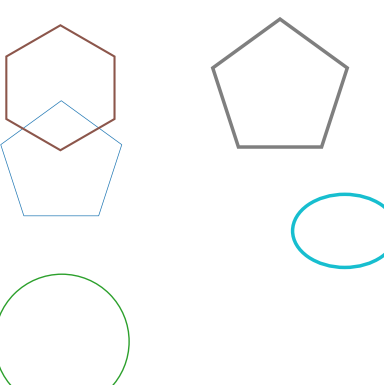[{"shape": "pentagon", "thickness": 0.5, "radius": 0.83, "center": [0.159, 0.573]}, {"shape": "circle", "thickness": 1, "radius": 0.87, "center": [0.161, 0.113]}, {"shape": "hexagon", "thickness": 1.5, "radius": 0.81, "center": [0.157, 0.772]}, {"shape": "pentagon", "thickness": 2.5, "radius": 0.92, "center": [0.727, 0.767]}, {"shape": "oval", "thickness": 2.5, "radius": 0.68, "center": [0.896, 0.4]}]